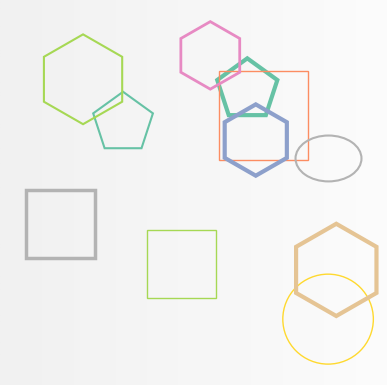[{"shape": "pentagon", "thickness": 1.5, "radius": 0.41, "center": [0.318, 0.681]}, {"shape": "pentagon", "thickness": 3, "radius": 0.41, "center": [0.638, 0.767]}, {"shape": "square", "thickness": 1, "radius": 0.57, "center": [0.68, 0.7]}, {"shape": "hexagon", "thickness": 3, "radius": 0.46, "center": [0.66, 0.636]}, {"shape": "hexagon", "thickness": 2, "radius": 0.44, "center": [0.543, 0.856]}, {"shape": "hexagon", "thickness": 1.5, "radius": 0.58, "center": [0.214, 0.794]}, {"shape": "square", "thickness": 1, "radius": 0.44, "center": [0.469, 0.314]}, {"shape": "circle", "thickness": 1, "radius": 0.58, "center": [0.847, 0.171]}, {"shape": "hexagon", "thickness": 3, "radius": 0.6, "center": [0.868, 0.299]}, {"shape": "square", "thickness": 2.5, "radius": 0.44, "center": [0.156, 0.419]}, {"shape": "oval", "thickness": 1.5, "radius": 0.43, "center": [0.848, 0.588]}]